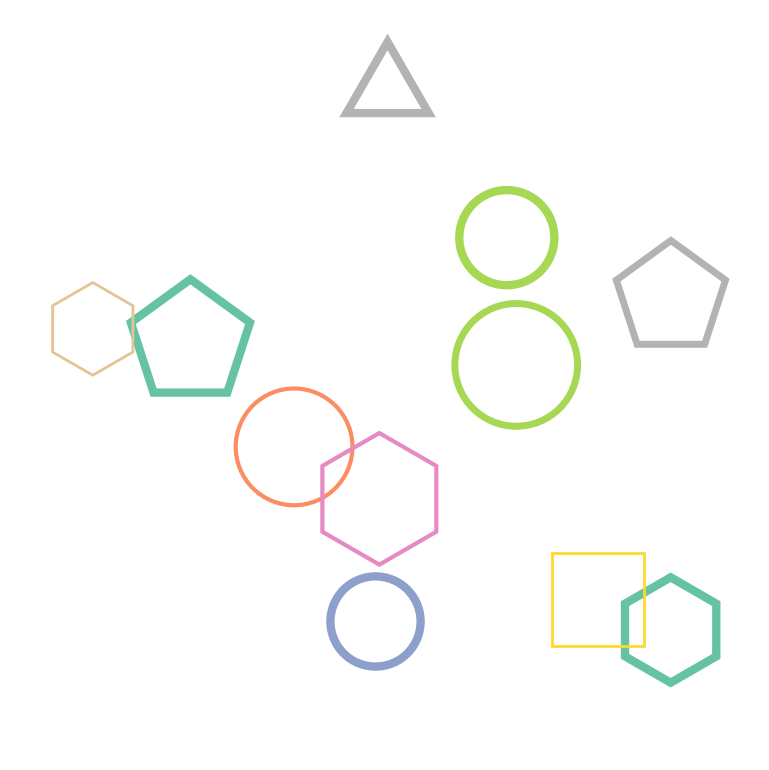[{"shape": "hexagon", "thickness": 3, "radius": 0.34, "center": [0.871, 0.182]}, {"shape": "pentagon", "thickness": 3, "radius": 0.41, "center": [0.247, 0.556]}, {"shape": "circle", "thickness": 1.5, "radius": 0.38, "center": [0.382, 0.42]}, {"shape": "circle", "thickness": 3, "radius": 0.29, "center": [0.488, 0.193]}, {"shape": "hexagon", "thickness": 1.5, "radius": 0.43, "center": [0.493, 0.352]}, {"shape": "circle", "thickness": 2.5, "radius": 0.4, "center": [0.67, 0.526]}, {"shape": "circle", "thickness": 3, "radius": 0.31, "center": [0.658, 0.691]}, {"shape": "square", "thickness": 1, "radius": 0.3, "center": [0.777, 0.221]}, {"shape": "hexagon", "thickness": 1, "radius": 0.3, "center": [0.12, 0.573]}, {"shape": "triangle", "thickness": 3, "radius": 0.31, "center": [0.503, 0.884]}, {"shape": "pentagon", "thickness": 2.5, "radius": 0.37, "center": [0.871, 0.613]}]